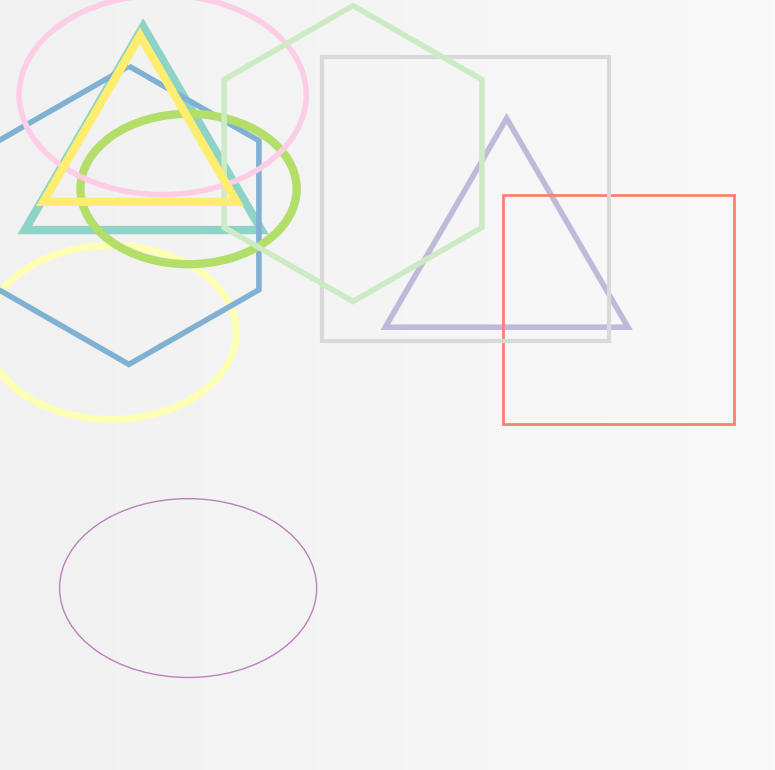[{"shape": "triangle", "thickness": 3, "radius": 0.88, "center": [0.185, 0.789]}, {"shape": "oval", "thickness": 2.5, "radius": 0.81, "center": [0.144, 0.568]}, {"shape": "triangle", "thickness": 2, "radius": 0.9, "center": [0.654, 0.665]}, {"shape": "square", "thickness": 1, "radius": 0.74, "center": [0.798, 0.598]}, {"shape": "hexagon", "thickness": 2, "radius": 0.97, "center": [0.166, 0.72]}, {"shape": "oval", "thickness": 3, "radius": 0.7, "center": [0.243, 0.755]}, {"shape": "oval", "thickness": 2, "radius": 0.93, "center": [0.21, 0.877]}, {"shape": "square", "thickness": 1.5, "radius": 0.92, "center": [0.601, 0.741]}, {"shape": "oval", "thickness": 0.5, "radius": 0.83, "center": [0.243, 0.236]}, {"shape": "hexagon", "thickness": 2, "radius": 0.96, "center": [0.456, 0.801]}, {"shape": "triangle", "thickness": 3, "radius": 0.72, "center": [0.181, 0.81]}]